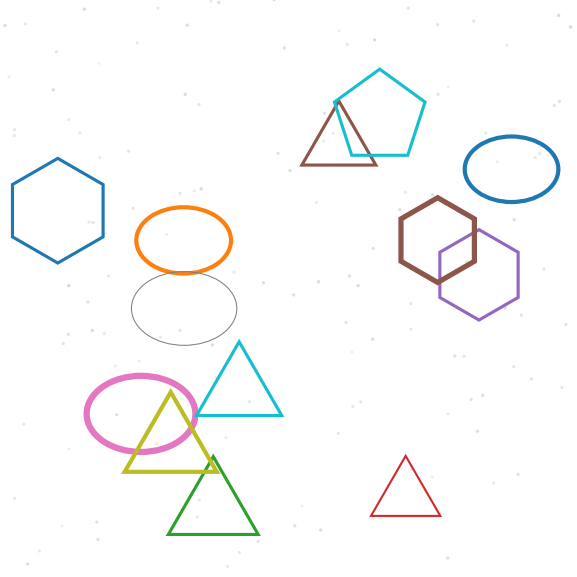[{"shape": "hexagon", "thickness": 1.5, "radius": 0.45, "center": [0.1, 0.634]}, {"shape": "oval", "thickness": 2, "radius": 0.41, "center": [0.886, 0.706]}, {"shape": "oval", "thickness": 2, "radius": 0.41, "center": [0.318, 0.583]}, {"shape": "triangle", "thickness": 1.5, "radius": 0.45, "center": [0.369, 0.119]}, {"shape": "triangle", "thickness": 1, "radius": 0.35, "center": [0.702, 0.14]}, {"shape": "hexagon", "thickness": 1.5, "radius": 0.39, "center": [0.829, 0.523]}, {"shape": "triangle", "thickness": 1.5, "radius": 0.37, "center": [0.587, 0.75]}, {"shape": "hexagon", "thickness": 2.5, "radius": 0.37, "center": [0.758, 0.583]}, {"shape": "oval", "thickness": 3, "radius": 0.47, "center": [0.244, 0.282]}, {"shape": "oval", "thickness": 0.5, "radius": 0.46, "center": [0.319, 0.465]}, {"shape": "triangle", "thickness": 2, "radius": 0.46, "center": [0.296, 0.228]}, {"shape": "triangle", "thickness": 1.5, "radius": 0.43, "center": [0.414, 0.322]}, {"shape": "pentagon", "thickness": 1.5, "radius": 0.41, "center": [0.658, 0.797]}]